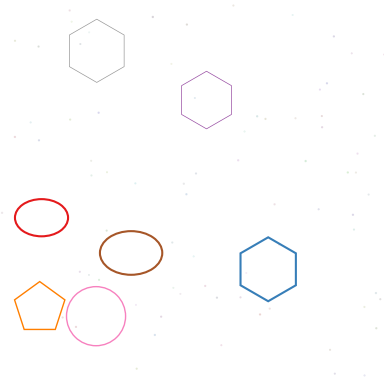[{"shape": "oval", "thickness": 1.5, "radius": 0.34, "center": [0.108, 0.434]}, {"shape": "hexagon", "thickness": 1.5, "radius": 0.42, "center": [0.697, 0.301]}, {"shape": "hexagon", "thickness": 0.5, "radius": 0.37, "center": [0.536, 0.74]}, {"shape": "pentagon", "thickness": 1, "radius": 0.34, "center": [0.103, 0.2]}, {"shape": "oval", "thickness": 1.5, "radius": 0.4, "center": [0.341, 0.343]}, {"shape": "circle", "thickness": 1, "radius": 0.38, "center": [0.249, 0.179]}, {"shape": "hexagon", "thickness": 0.5, "radius": 0.41, "center": [0.251, 0.868]}]